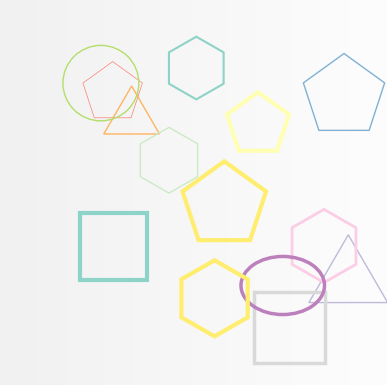[{"shape": "square", "thickness": 3, "radius": 0.43, "center": [0.292, 0.36]}, {"shape": "hexagon", "thickness": 1.5, "radius": 0.41, "center": [0.507, 0.823]}, {"shape": "pentagon", "thickness": 3, "radius": 0.42, "center": [0.666, 0.677]}, {"shape": "triangle", "thickness": 1, "radius": 0.59, "center": [0.899, 0.273]}, {"shape": "pentagon", "thickness": 0.5, "radius": 0.4, "center": [0.291, 0.759]}, {"shape": "pentagon", "thickness": 1, "radius": 0.55, "center": [0.888, 0.751]}, {"shape": "triangle", "thickness": 1, "radius": 0.42, "center": [0.34, 0.694]}, {"shape": "circle", "thickness": 1, "radius": 0.49, "center": [0.26, 0.784]}, {"shape": "hexagon", "thickness": 2, "radius": 0.48, "center": [0.836, 0.361]}, {"shape": "square", "thickness": 2.5, "radius": 0.46, "center": [0.747, 0.149]}, {"shape": "oval", "thickness": 2.5, "radius": 0.54, "center": [0.73, 0.258]}, {"shape": "hexagon", "thickness": 1, "radius": 0.43, "center": [0.436, 0.584]}, {"shape": "pentagon", "thickness": 3, "radius": 0.57, "center": [0.579, 0.468]}, {"shape": "hexagon", "thickness": 3, "radius": 0.49, "center": [0.554, 0.225]}]